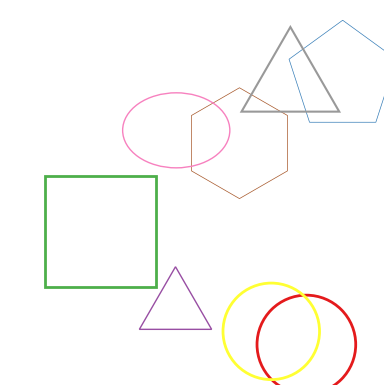[{"shape": "circle", "thickness": 2, "radius": 0.64, "center": [0.796, 0.105]}, {"shape": "pentagon", "thickness": 0.5, "radius": 0.73, "center": [0.89, 0.801]}, {"shape": "square", "thickness": 2, "radius": 0.72, "center": [0.261, 0.4]}, {"shape": "triangle", "thickness": 1, "radius": 0.54, "center": [0.456, 0.199]}, {"shape": "circle", "thickness": 2, "radius": 0.63, "center": [0.705, 0.139]}, {"shape": "hexagon", "thickness": 0.5, "radius": 0.72, "center": [0.622, 0.628]}, {"shape": "oval", "thickness": 1, "radius": 0.7, "center": [0.458, 0.661]}, {"shape": "triangle", "thickness": 1.5, "radius": 0.73, "center": [0.754, 0.783]}]